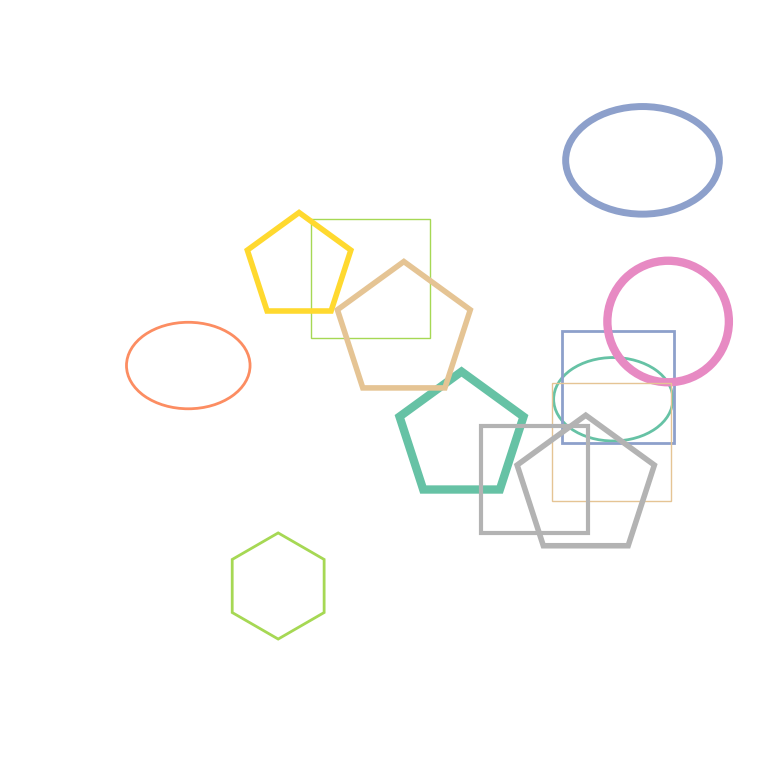[{"shape": "pentagon", "thickness": 3, "radius": 0.42, "center": [0.599, 0.433]}, {"shape": "oval", "thickness": 1, "radius": 0.39, "center": [0.796, 0.481]}, {"shape": "oval", "thickness": 1, "radius": 0.4, "center": [0.245, 0.525]}, {"shape": "oval", "thickness": 2.5, "radius": 0.5, "center": [0.834, 0.792]}, {"shape": "square", "thickness": 1, "radius": 0.36, "center": [0.803, 0.498]}, {"shape": "circle", "thickness": 3, "radius": 0.39, "center": [0.868, 0.582]}, {"shape": "square", "thickness": 0.5, "radius": 0.39, "center": [0.481, 0.638]}, {"shape": "hexagon", "thickness": 1, "radius": 0.34, "center": [0.361, 0.239]}, {"shape": "pentagon", "thickness": 2, "radius": 0.35, "center": [0.388, 0.653]}, {"shape": "pentagon", "thickness": 2, "radius": 0.45, "center": [0.524, 0.57]}, {"shape": "square", "thickness": 0.5, "radius": 0.39, "center": [0.794, 0.426]}, {"shape": "pentagon", "thickness": 2, "radius": 0.47, "center": [0.761, 0.367]}, {"shape": "square", "thickness": 1.5, "radius": 0.35, "center": [0.695, 0.377]}]